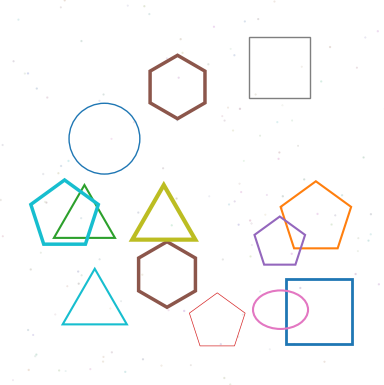[{"shape": "circle", "thickness": 1, "radius": 0.46, "center": [0.271, 0.64]}, {"shape": "square", "thickness": 2, "radius": 0.42, "center": [0.828, 0.19]}, {"shape": "pentagon", "thickness": 1.5, "radius": 0.48, "center": [0.82, 0.433]}, {"shape": "triangle", "thickness": 1.5, "radius": 0.46, "center": [0.219, 0.428]}, {"shape": "pentagon", "thickness": 0.5, "radius": 0.38, "center": [0.564, 0.163]}, {"shape": "pentagon", "thickness": 1.5, "radius": 0.35, "center": [0.727, 0.368]}, {"shape": "hexagon", "thickness": 2.5, "radius": 0.41, "center": [0.461, 0.774]}, {"shape": "hexagon", "thickness": 2.5, "radius": 0.43, "center": [0.434, 0.287]}, {"shape": "oval", "thickness": 1.5, "radius": 0.36, "center": [0.729, 0.196]}, {"shape": "square", "thickness": 1, "radius": 0.39, "center": [0.726, 0.825]}, {"shape": "triangle", "thickness": 3, "radius": 0.47, "center": [0.425, 0.425]}, {"shape": "pentagon", "thickness": 2.5, "radius": 0.46, "center": [0.168, 0.44]}, {"shape": "triangle", "thickness": 1.5, "radius": 0.48, "center": [0.246, 0.206]}]